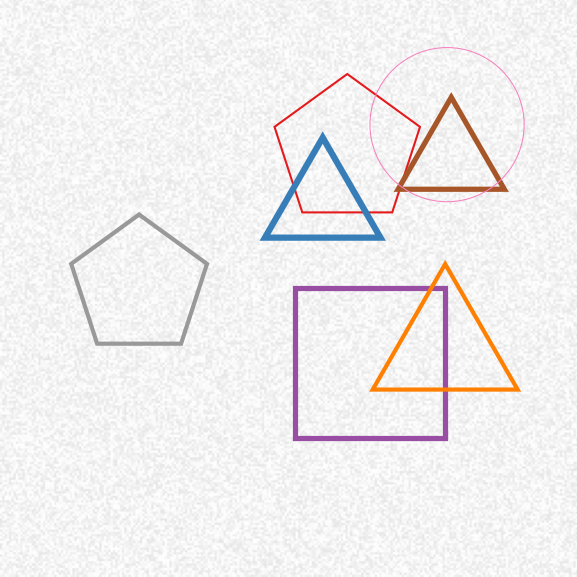[{"shape": "pentagon", "thickness": 1, "radius": 0.66, "center": [0.601, 0.739]}, {"shape": "triangle", "thickness": 3, "radius": 0.58, "center": [0.559, 0.645]}, {"shape": "square", "thickness": 2.5, "radius": 0.65, "center": [0.641, 0.37]}, {"shape": "triangle", "thickness": 2, "radius": 0.72, "center": [0.771, 0.397]}, {"shape": "triangle", "thickness": 2.5, "radius": 0.53, "center": [0.781, 0.725]}, {"shape": "circle", "thickness": 0.5, "radius": 0.67, "center": [0.774, 0.783]}, {"shape": "pentagon", "thickness": 2, "radius": 0.62, "center": [0.241, 0.504]}]